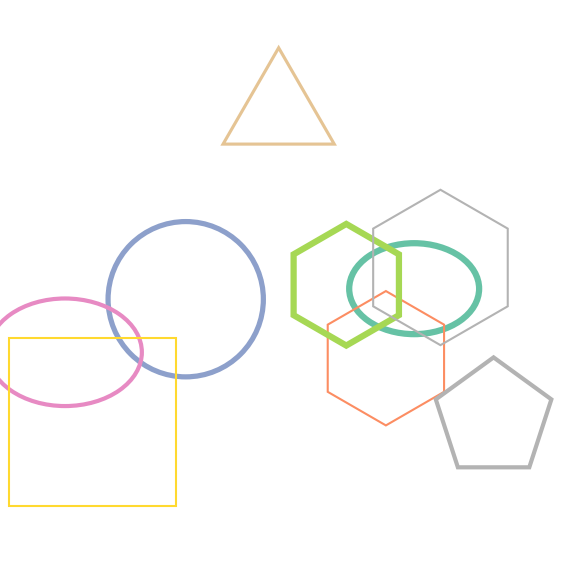[{"shape": "oval", "thickness": 3, "radius": 0.56, "center": [0.717, 0.499]}, {"shape": "hexagon", "thickness": 1, "radius": 0.58, "center": [0.668, 0.379]}, {"shape": "circle", "thickness": 2.5, "radius": 0.67, "center": [0.322, 0.481]}, {"shape": "oval", "thickness": 2, "radius": 0.67, "center": [0.113, 0.389]}, {"shape": "hexagon", "thickness": 3, "radius": 0.53, "center": [0.6, 0.506]}, {"shape": "square", "thickness": 1, "radius": 0.72, "center": [0.16, 0.268]}, {"shape": "triangle", "thickness": 1.5, "radius": 0.56, "center": [0.483, 0.805]}, {"shape": "pentagon", "thickness": 2, "radius": 0.53, "center": [0.855, 0.275]}, {"shape": "hexagon", "thickness": 1, "radius": 0.67, "center": [0.763, 0.536]}]